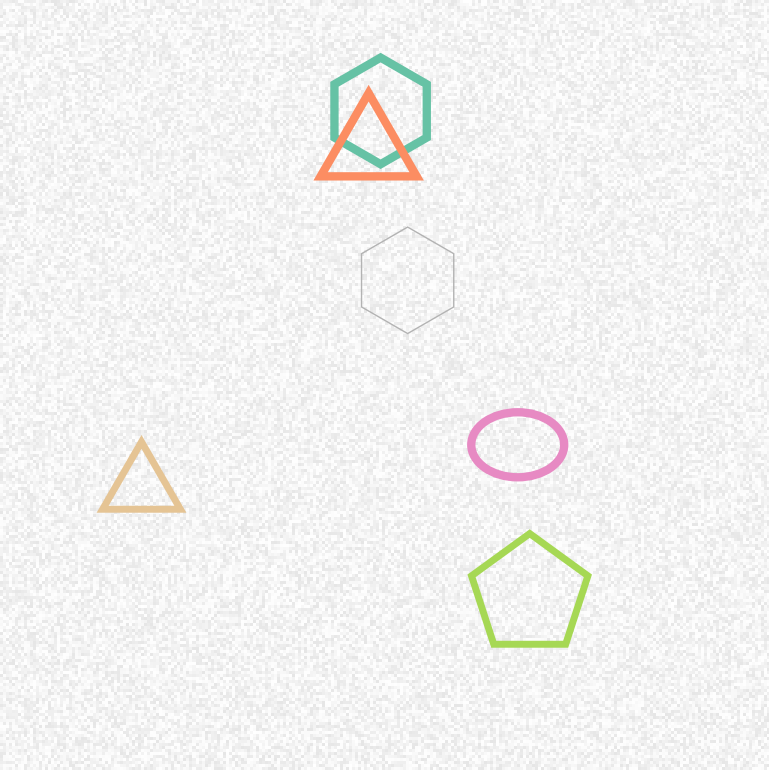[{"shape": "hexagon", "thickness": 3, "radius": 0.35, "center": [0.494, 0.856]}, {"shape": "triangle", "thickness": 3, "radius": 0.36, "center": [0.479, 0.807]}, {"shape": "oval", "thickness": 3, "radius": 0.3, "center": [0.672, 0.422]}, {"shape": "pentagon", "thickness": 2.5, "radius": 0.4, "center": [0.688, 0.228]}, {"shape": "triangle", "thickness": 2.5, "radius": 0.29, "center": [0.184, 0.368]}, {"shape": "hexagon", "thickness": 0.5, "radius": 0.35, "center": [0.529, 0.636]}]